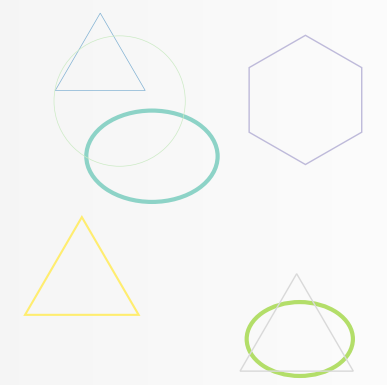[{"shape": "oval", "thickness": 3, "radius": 0.85, "center": [0.392, 0.594]}, {"shape": "hexagon", "thickness": 1, "radius": 0.84, "center": [0.788, 0.74]}, {"shape": "triangle", "thickness": 0.5, "radius": 0.67, "center": [0.259, 0.832]}, {"shape": "oval", "thickness": 3, "radius": 0.69, "center": [0.774, 0.119]}, {"shape": "triangle", "thickness": 1, "radius": 0.84, "center": [0.766, 0.12]}, {"shape": "circle", "thickness": 0.5, "radius": 0.85, "center": [0.309, 0.738]}, {"shape": "triangle", "thickness": 1.5, "radius": 0.85, "center": [0.211, 0.267]}]